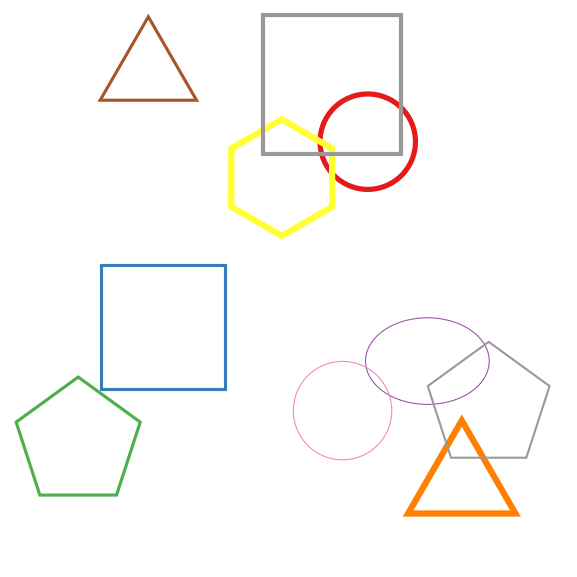[{"shape": "circle", "thickness": 2.5, "radius": 0.41, "center": [0.637, 0.754]}, {"shape": "square", "thickness": 1.5, "radius": 0.54, "center": [0.282, 0.433]}, {"shape": "pentagon", "thickness": 1.5, "radius": 0.56, "center": [0.135, 0.233]}, {"shape": "oval", "thickness": 0.5, "radius": 0.54, "center": [0.74, 0.374]}, {"shape": "triangle", "thickness": 3, "radius": 0.54, "center": [0.8, 0.164]}, {"shape": "hexagon", "thickness": 3, "radius": 0.5, "center": [0.488, 0.692]}, {"shape": "triangle", "thickness": 1.5, "radius": 0.48, "center": [0.257, 0.874]}, {"shape": "circle", "thickness": 0.5, "radius": 0.43, "center": [0.593, 0.288]}, {"shape": "square", "thickness": 2, "radius": 0.6, "center": [0.575, 0.853]}, {"shape": "pentagon", "thickness": 1, "radius": 0.55, "center": [0.846, 0.296]}]